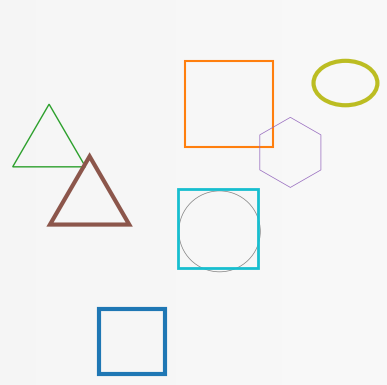[{"shape": "square", "thickness": 3, "radius": 0.42, "center": [0.341, 0.113]}, {"shape": "square", "thickness": 1.5, "radius": 0.56, "center": [0.591, 0.73]}, {"shape": "triangle", "thickness": 1, "radius": 0.54, "center": [0.127, 0.621]}, {"shape": "hexagon", "thickness": 0.5, "radius": 0.46, "center": [0.749, 0.604]}, {"shape": "triangle", "thickness": 3, "radius": 0.59, "center": [0.231, 0.476]}, {"shape": "circle", "thickness": 0.5, "radius": 0.53, "center": [0.567, 0.399]}, {"shape": "oval", "thickness": 3, "radius": 0.41, "center": [0.892, 0.784]}, {"shape": "square", "thickness": 2, "radius": 0.51, "center": [0.562, 0.408]}]